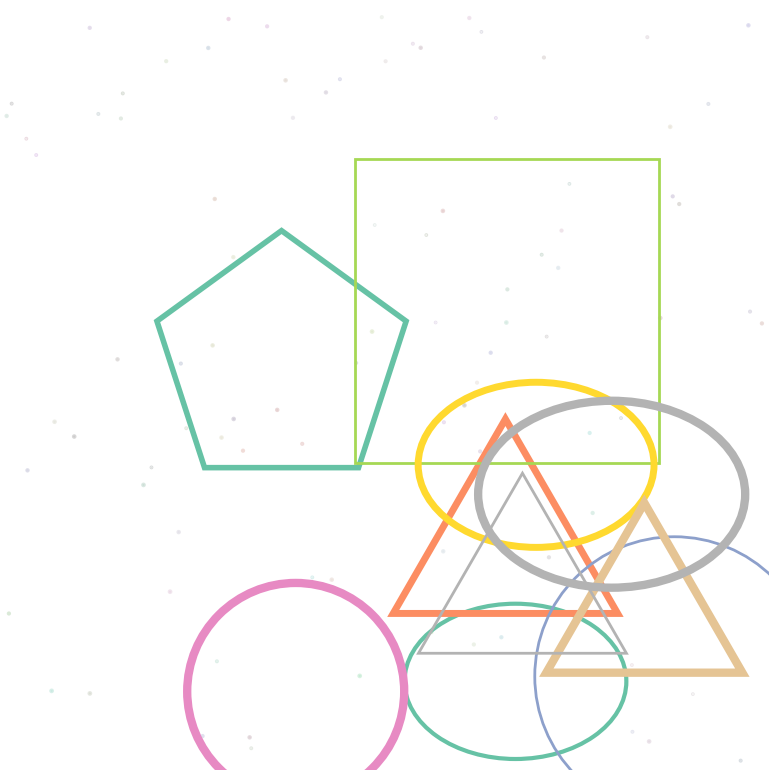[{"shape": "oval", "thickness": 1.5, "radius": 0.72, "center": [0.669, 0.115]}, {"shape": "pentagon", "thickness": 2, "radius": 0.85, "center": [0.366, 0.53]}, {"shape": "triangle", "thickness": 2.5, "radius": 0.84, "center": [0.656, 0.287]}, {"shape": "circle", "thickness": 1, "radius": 0.91, "center": [0.876, 0.122]}, {"shape": "circle", "thickness": 3, "radius": 0.7, "center": [0.384, 0.102]}, {"shape": "square", "thickness": 1, "radius": 0.99, "center": [0.659, 0.596]}, {"shape": "oval", "thickness": 2.5, "radius": 0.77, "center": [0.696, 0.396]}, {"shape": "triangle", "thickness": 3, "radius": 0.73, "center": [0.837, 0.2]}, {"shape": "triangle", "thickness": 1, "radius": 0.78, "center": [0.679, 0.23]}, {"shape": "oval", "thickness": 3, "radius": 0.87, "center": [0.794, 0.358]}]